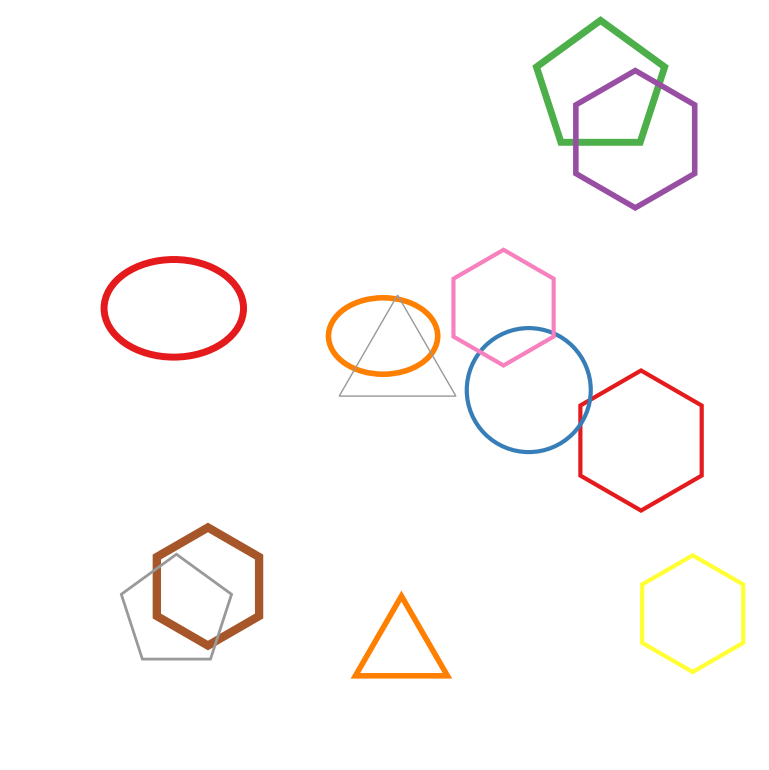[{"shape": "oval", "thickness": 2.5, "radius": 0.45, "center": [0.226, 0.6]}, {"shape": "hexagon", "thickness": 1.5, "radius": 0.45, "center": [0.833, 0.428]}, {"shape": "circle", "thickness": 1.5, "radius": 0.4, "center": [0.687, 0.493]}, {"shape": "pentagon", "thickness": 2.5, "radius": 0.44, "center": [0.78, 0.886]}, {"shape": "hexagon", "thickness": 2, "radius": 0.45, "center": [0.825, 0.819]}, {"shape": "triangle", "thickness": 2, "radius": 0.35, "center": [0.521, 0.157]}, {"shape": "oval", "thickness": 2, "radius": 0.35, "center": [0.498, 0.564]}, {"shape": "hexagon", "thickness": 1.5, "radius": 0.38, "center": [0.9, 0.203]}, {"shape": "hexagon", "thickness": 3, "radius": 0.38, "center": [0.27, 0.238]}, {"shape": "hexagon", "thickness": 1.5, "radius": 0.38, "center": [0.654, 0.6]}, {"shape": "pentagon", "thickness": 1, "radius": 0.38, "center": [0.229, 0.205]}, {"shape": "triangle", "thickness": 0.5, "radius": 0.44, "center": [0.516, 0.529]}]